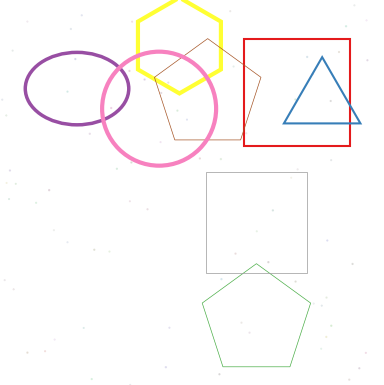[{"shape": "square", "thickness": 1.5, "radius": 0.69, "center": [0.772, 0.76]}, {"shape": "triangle", "thickness": 1.5, "radius": 0.57, "center": [0.837, 0.737]}, {"shape": "pentagon", "thickness": 0.5, "radius": 0.74, "center": [0.666, 0.167]}, {"shape": "oval", "thickness": 2.5, "radius": 0.67, "center": [0.2, 0.77]}, {"shape": "hexagon", "thickness": 3, "radius": 0.62, "center": [0.466, 0.882]}, {"shape": "pentagon", "thickness": 0.5, "radius": 0.73, "center": [0.539, 0.754]}, {"shape": "circle", "thickness": 3, "radius": 0.74, "center": [0.413, 0.718]}, {"shape": "square", "thickness": 0.5, "radius": 0.66, "center": [0.666, 0.422]}]